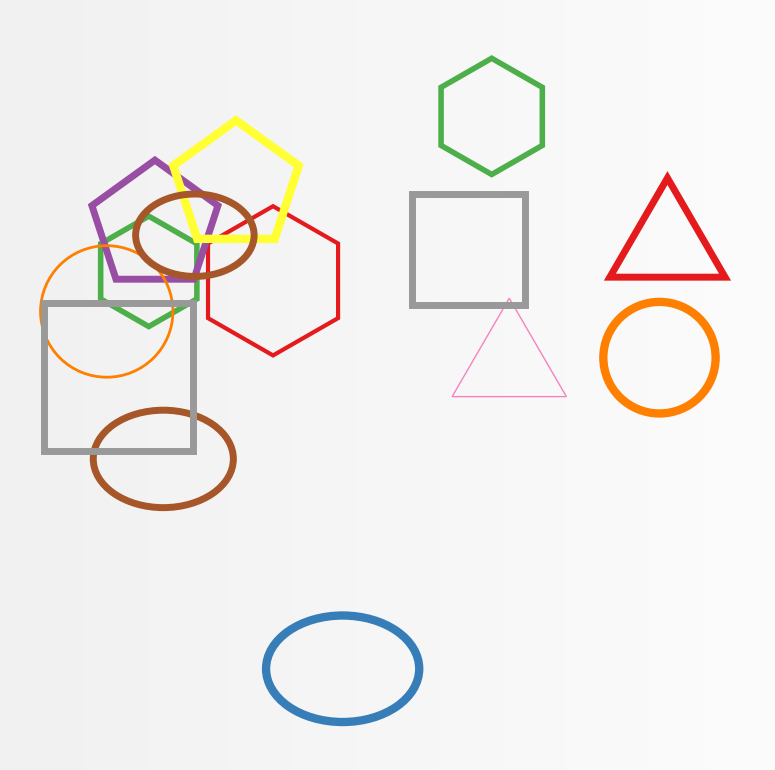[{"shape": "hexagon", "thickness": 1.5, "radius": 0.48, "center": [0.352, 0.635]}, {"shape": "triangle", "thickness": 2.5, "radius": 0.43, "center": [0.861, 0.683]}, {"shape": "oval", "thickness": 3, "radius": 0.49, "center": [0.442, 0.131]}, {"shape": "hexagon", "thickness": 2, "radius": 0.38, "center": [0.634, 0.849]}, {"shape": "hexagon", "thickness": 2, "radius": 0.36, "center": [0.192, 0.648]}, {"shape": "pentagon", "thickness": 2.5, "radius": 0.43, "center": [0.2, 0.707]}, {"shape": "circle", "thickness": 1, "radius": 0.43, "center": [0.138, 0.596]}, {"shape": "circle", "thickness": 3, "radius": 0.36, "center": [0.851, 0.535]}, {"shape": "pentagon", "thickness": 3, "radius": 0.43, "center": [0.304, 0.759]}, {"shape": "oval", "thickness": 2.5, "radius": 0.45, "center": [0.211, 0.404]}, {"shape": "oval", "thickness": 2.5, "radius": 0.38, "center": [0.251, 0.695]}, {"shape": "triangle", "thickness": 0.5, "radius": 0.43, "center": [0.657, 0.527]}, {"shape": "square", "thickness": 2.5, "radius": 0.48, "center": [0.153, 0.51]}, {"shape": "square", "thickness": 2.5, "radius": 0.36, "center": [0.605, 0.676]}]